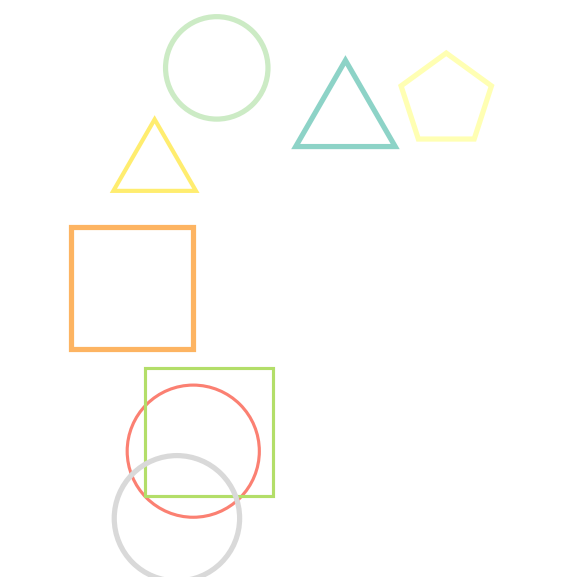[{"shape": "triangle", "thickness": 2.5, "radius": 0.5, "center": [0.598, 0.795]}, {"shape": "pentagon", "thickness": 2.5, "radius": 0.41, "center": [0.773, 0.825]}, {"shape": "circle", "thickness": 1.5, "radius": 0.57, "center": [0.335, 0.218]}, {"shape": "square", "thickness": 2.5, "radius": 0.53, "center": [0.228, 0.5]}, {"shape": "square", "thickness": 1.5, "radius": 0.55, "center": [0.362, 0.251]}, {"shape": "circle", "thickness": 2.5, "radius": 0.54, "center": [0.306, 0.102]}, {"shape": "circle", "thickness": 2.5, "radius": 0.44, "center": [0.375, 0.882]}, {"shape": "triangle", "thickness": 2, "radius": 0.41, "center": [0.268, 0.71]}]